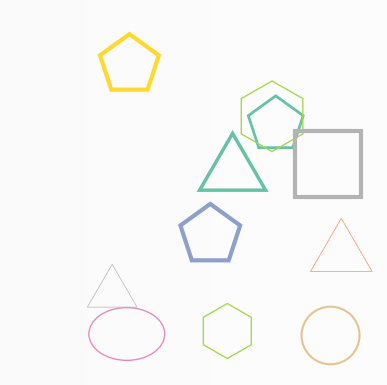[{"shape": "pentagon", "thickness": 2, "radius": 0.37, "center": [0.712, 0.677]}, {"shape": "triangle", "thickness": 2.5, "radius": 0.49, "center": [0.6, 0.555]}, {"shape": "triangle", "thickness": 0.5, "radius": 0.46, "center": [0.881, 0.341]}, {"shape": "pentagon", "thickness": 3, "radius": 0.41, "center": [0.543, 0.389]}, {"shape": "oval", "thickness": 1, "radius": 0.49, "center": [0.327, 0.133]}, {"shape": "hexagon", "thickness": 1, "radius": 0.46, "center": [0.702, 0.698]}, {"shape": "hexagon", "thickness": 1, "radius": 0.36, "center": [0.587, 0.14]}, {"shape": "pentagon", "thickness": 3, "radius": 0.4, "center": [0.334, 0.832]}, {"shape": "circle", "thickness": 1.5, "radius": 0.37, "center": [0.853, 0.129]}, {"shape": "square", "thickness": 3, "radius": 0.42, "center": [0.846, 0.574]}, {"shape": "triangle", "thickness": 0.5, "radius": 0.37, "center": [0.29, 0.239]}]